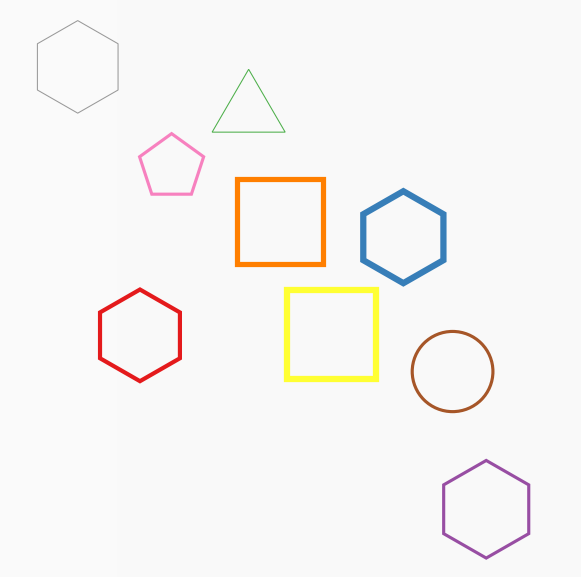[{"shape": "hexagon", "thickness": 2, "radius": 0.4, "center": [0.241, 0.418]}, {"shape": "hexagon", "thickness": 3, "radius": 0.4, "center": [0.694, 0.588]}, {"shape": "triangle", "thickness": 0.5, "radius": 0.36, "center": [0.428, 0.807]}, {"shape": "hexagon", "thickness": 1.5, "radius": 0.42, "center": [0.836, 0.117]}, {"shape": "square", "thickness": 2.5, "radius": 0.37, "center": [0.482, 0.615]}, {"shape": "square", "thickness": 3, "radius": 0.38, "center": [0.571, 0.42]}, {"shape": "circle", "thickness": 1.5, "radius": 0.35, "center": [0.779, 0.356]}, {"shape": "pentagon", "thickness": 1.5, "radius": 0.29, "center": [0.295, 0.71]}, {"shape": "hexagon", "thickness": 0.5, "radius": 0.4, "center": [0.134, 0.883]}]